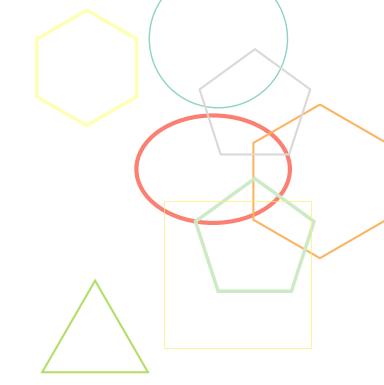[{"shape": "circle", "thickness": 1, "radius": 0.9, "center": [0.567, 0.9]}, {"shape": "hexagon", "thickness": 2.5, "radius": 0.75, "center": [0.225, 0.824]}, {"shape": "oval", "thickness": 3, "radius": 1.0, "center": [0.554, 0.561]}, {"shape": "hexagon", "thickness": 1.5, "radius": 1.0, "center": [0.831, 0.529]}, {"shape": "triangle", "thickness": 1.5, "radius": 0.79, "center": [0.247, 0.112]}, {"shape": "pentagon", "thickness": 1.5, "radius": 0.76, "center": [0.662, 0.721]}, {"shape": "pentagon", "thickness": 2.5, "radius": 0.81, "center": [0.662, 0.375]}, {"shape": "square", "thickness": 0.5, "radius": 0.95, "center": [0.618, 0.287]}]